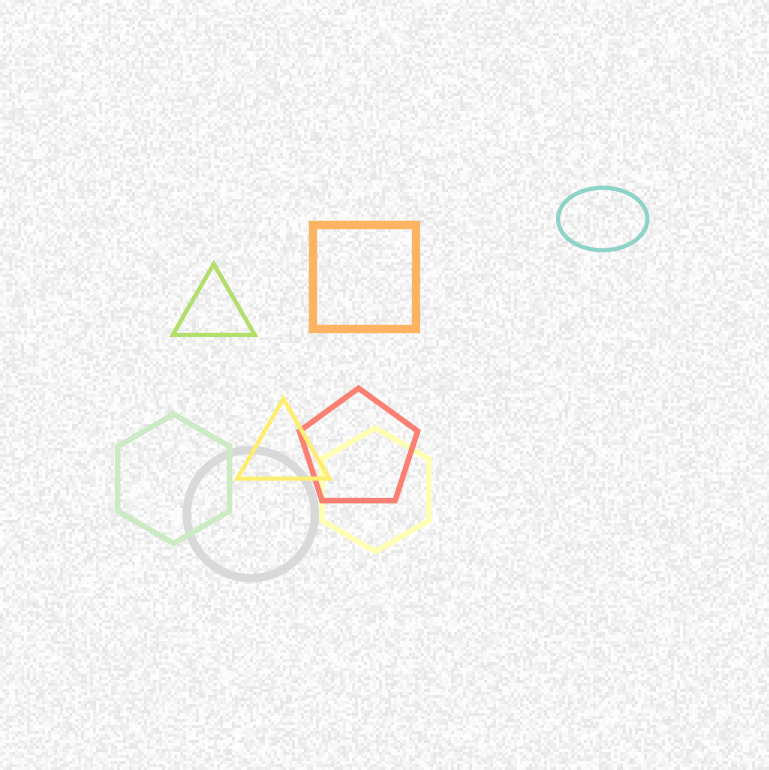[{"shape": "oval", "thickness": 1.5, "radius": 0.29, "center": [0.783, 0.716]}, {"shape": "hexagon", "thickness": 2, "radius": 0.4, "center": [0.487, 0.364]}, {"shape": "pentagon", "thickness": 2, "radius": 0.4, "center": [0.466, 0.415]}, {"shape": "square", "thickness": 3, "radius": 0.33, "center": [0.473, 0.64]}, {"shape": "triangle", "thickness": 1.5, "radius": 0.31, "center": [0.278, 0.596]}, {"shape": "circle", "thickness": 3, "radius": 0.42, "center": [0.326, 0.332]}, {"shape": "hexagon", "thickness": 2, "radius": 0.42, "center": [0.225, 0.378]}, {"shape": "triangle", "thickness": 1.5, "radius": 0.35, "center": [0.368, 0.413]}]